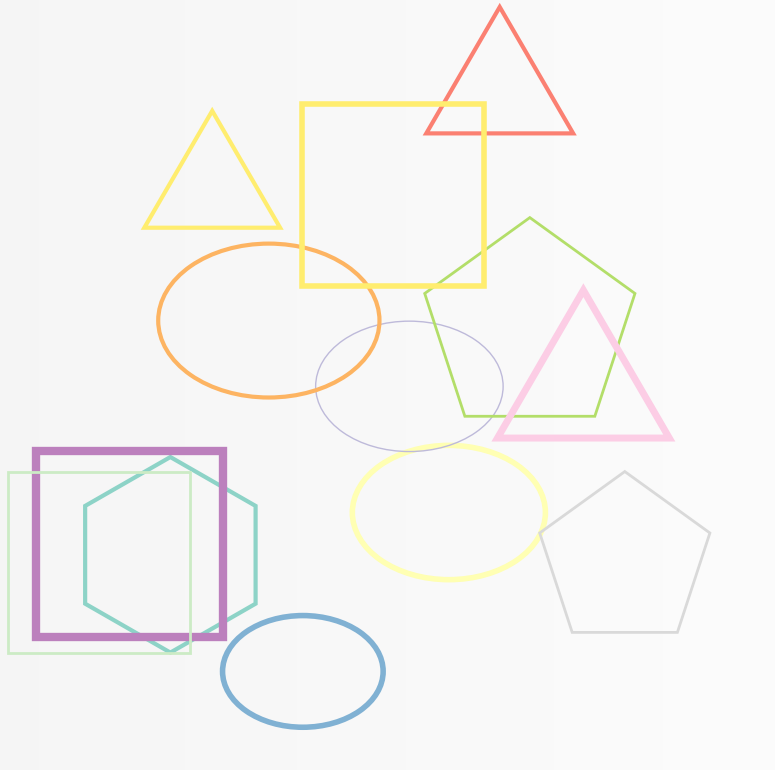[{"shape": "hexagon", "thickness": 1.5, "radius": 0.63, "center": [0.22, 0.279]}, {"shape": "oval", "thickness": 2, "radius": 0.62, "center": [0.579, 0.334]}, {"shape": "oval", "thickness": 0.5, "radius": 0.6, "center": [0.528, 0.498]}, {"shape": "triangle", "thickness": 1.5, "radius": 0.55, "center": [0.645, 0.881]}, {"shape": "oval", "thickness": 2, "radius": 0.52, "center": [0.391, 0.128]}, {"shape": "oval", "thickness": 1.5, "radius": 0.71, "center": [0.347, 0.584]}, {"shape": "pentagon", "thickness": 1, "radius": 0.71, "center": [0.684, 0.575]}, {"shape": "triangle", "thickness": 2.5, "radius": 0.64, "center": [0.753, 0.495]}, {"shape": "pentagon", "thickness": 1, "radius": 0.58, "center": [0.806, 0.272]}, {"shape": "square", "thickness": 3, "radius": 0.6, "center": [0.167, 0.294]}, {"shape": "square", "thickness": 1, "radius": 0.59, "center": [0.128, 0.269]}, {"shape": "square", "thickness": 2, "radius": 0.59, "center": [0.507, 0.747]}, {"shape": "triangle", "thickness": 1.5, "radius": 0.51, "center": [0.274, 0.755]}]